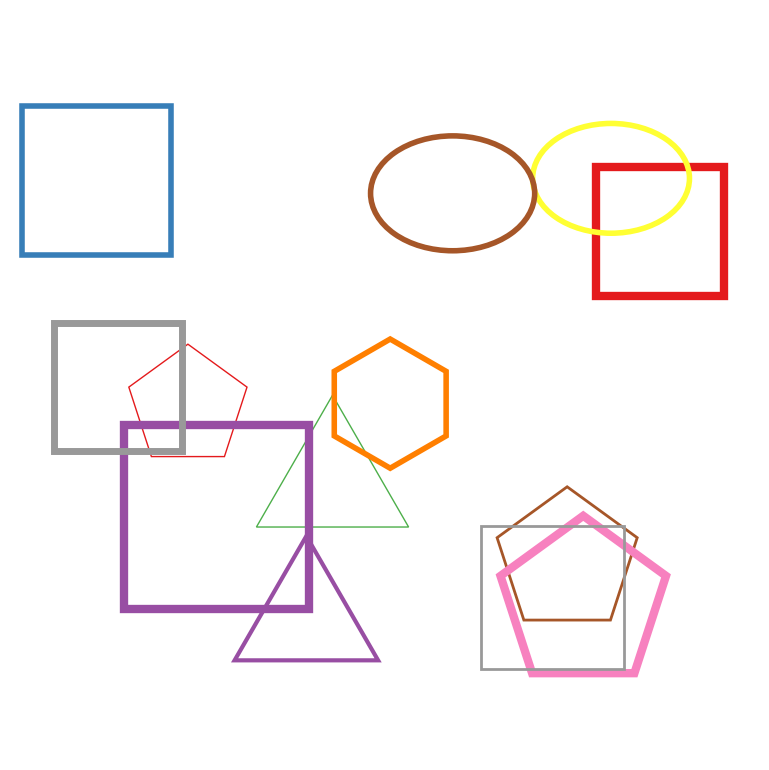[{"shape": "square", "thickness": 3, "radius": 0.42, "center": [0.857, 0.699]}, {"shape": "pentagon", "thickness": 0.5, "radius": 0.4, "center": [0.244, 0.472]}, {"shape": "square", "thickness": 2, "radius": 0.48, "center": [0.125, 0.766]}, {"shape": "triangle", "thickness": 0.5, "radius": 0.57, "center": [0.432, 0.373]}, {"shape": "square", "thickness": 3, "radius": 0.6, "center": [0.281, 0.328]}, {"shape": "triangle", "thickness": 1.5, "radius": 0.54, "center": [0.398, 0.196]}, {"shape": "hexagon", "thickness": 2, "radius": 0.42, "center": [0.507, 0.476]}, {"shape": "oval", "thickness": 2, "radius": 0.51, "center": [0.794, 0.768]}, {"shape": "pentagon", "thickness": 1, "radius": 0.48, "center": [0.737, 0.272]}, {"shape": "oval", "thickness": 2, "radius": 0.53, "center": [0.588, 0.749]}, {"shape": "pentagon", "thickness": 3, "radius": 0.57, "center": [0.757, 0.217]}, {"shape": "square", "thickness": 2.5, "radius": 0.41, "center": [0.153, 0.498]}, {"shape": "square", "thickness": 1, "radius": 0.46, "center": [0.717, 0.224]}]